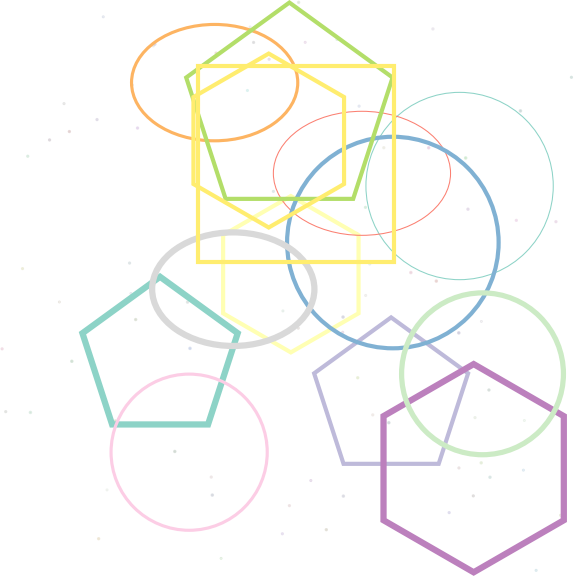[{"shape": "circle", "thickness": 0.5, "radius": 0.81, "center": [0.796, 0.677]}, {"shape": "pentagon", "thickness": 3, "radius": 0.71, "center": [0.277, 0.378]}, {"shape": "hexagon", "thickness": 2, "radius": 0.68, "center": [0.504, 0.524]}, {"shape": "pentagon", "thickness": 2, "radius": 0.7, "center": [0.677, 0.309]}, {"shape": "oval", "thickness": 0.5, "radius": 0.77, "center": [0.627, 0.699]}, {"shape": "circle", "thickness": 2, "radius": 0.92, "center": [0.68, 0.579]}, {"shape": "oval", "thickness": 1.5, "radius": 0.72, "center": [0.372, 0.856]}, {"shape": "pentagon", "thickness": 2, "radius": 0.94, "center": [0.501, 0.807]}, {"shape": "circle", "thickness": 1.5, "radius": 0.68, "center": [0.328, 0.216]}, {"shape": "oval", "thickness": 3, "radius": 0.7, "center": [0.404, 0.498]}, {"shape": "hexagon", "thickness": 3, "radius": 0.9, "center": [0.82, 0.188]}, {"shape": "circle", "thickness": 2.5, "radius": 0.7, "center": [0.836, 0.352]}, {"shape": "hexagon", "thickness": 2, "radius": 0.75, "center": [0.465, 0.756]}, {"shape": "square", "thickness": 2, "radius": 0.85, "center": [0.512, 0.715]}]